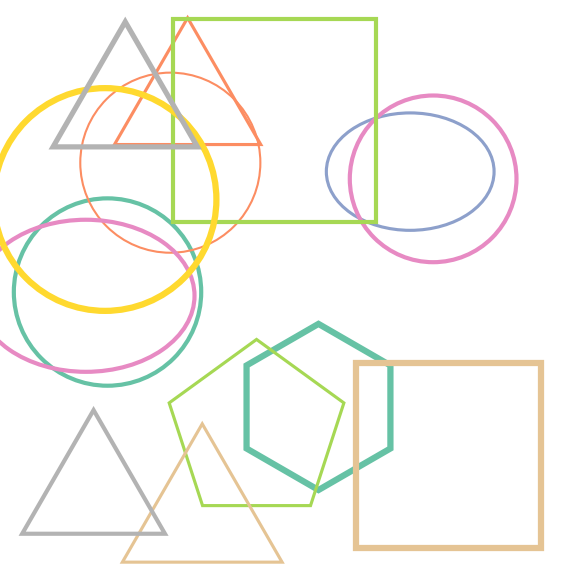[{"shape": "circle", "thickness": 2, "radius": 0.81, "center": [0.186, 0.493]}, {"shape": "hexagon", "thickness": 3, "radius": 0.72, "center": [0.551, 0.294]}, {"shape": "triangle", "thickness": 1.5, "radius": 0.73, "center": [0.325, 0.822]}, {"shape": "circle", "thickness": 1, "radius": 0.78, "center": [0.295, 0.717]}, {"shape": "oval", "thickness": 1.5, "radius": 0.73, "center": [0.71, 0.702]}, {"shape": "oval", "thickness": 2, "radius": 0.94, "center": [0.149, 0.487]}, {"shape": "circle", "thickness": 2, "radius": 0.72, "center": [0.75, 0.689]}, {"shape": "pentagon", "thickness": 1.5, "radius": 0.8, "center": [0.444, 0.252]}, {"shape": "square", "thickness": 2, "radius": 0.88, "center": [0.475, 0.79]}, {"shape": "circle", "thickness": 3, "radius": 0.96, "center": [0.182, 0.654]}, {"shape": "square", "thickness": 3, "radius": 0.8, "center": [0.776, 0.211]}, {"shape": "triangle", "thickness": 1.5, "radius": 0.8, "center": [0.35, 0.106]}, {"shape": "triangle", "thickness": 2, "radius": 0.71, "center": [0.162, 0.146]}, {"shape": "triangle", "thickness": 2.5, "radius": 0.72, "center": [0.217, 0.817]}]